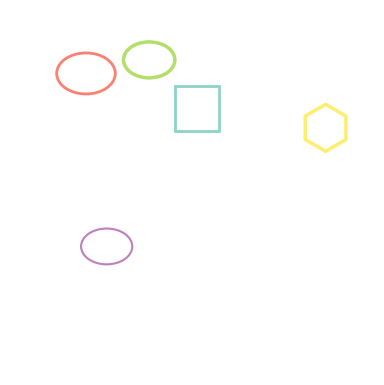[{"shape": "square", "thickness": 2, "radius": 0.29, "center": [0.512, 0.719]}, {"shape": "oval", "thickness": 2, "radius": 0.38, "center": [0.223, 0.809]}, {"shape": "oval", "thickness": 2.5, "radius": 0.33, "center": [0.388, 0.844]}, {"shape": "oval", "thickness": 1.5, "radius": 0.33, "center": [0.277, 0.36]}, {"shape": "hexagon", "thickness": 2.5, "radius": 0.3, "center": [0.846, 0.668]}]